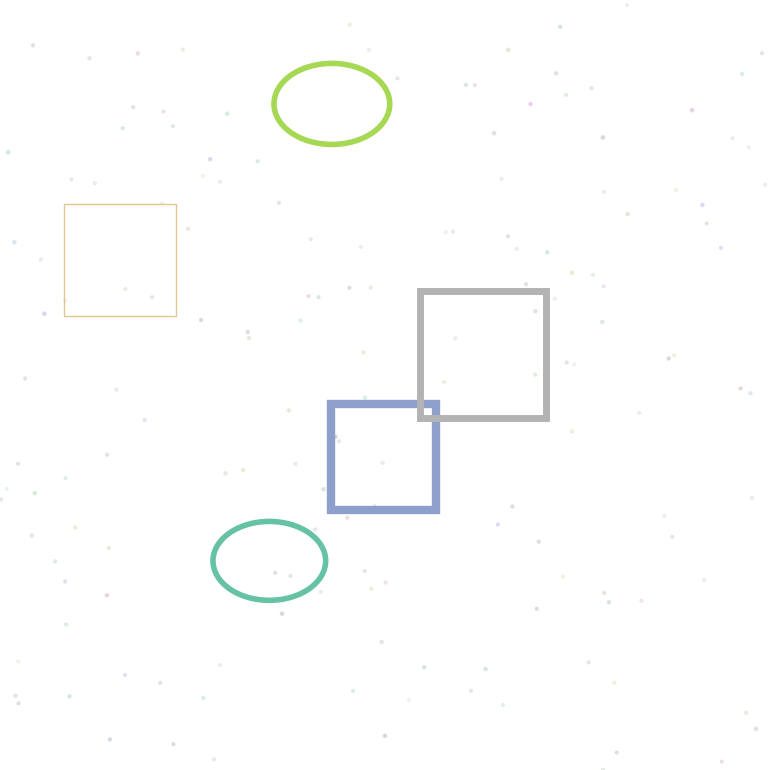[{"shape": "oval", "thickness": 2, "radius": 0.37, "center": [0.35, 0.272]}, {"shape": "square", "thickness": 3, "radius": 0.34, "center": [0.498, 0.407]}, {"shape": "oval", "thickness": 2, "radius": 0.38, "center": [0.431, 0.865]}, {"shape": "square", "thickness": 0.5, "radius": 0.36, "center": [0.156, 0.663]}, {"shape": "square", "thickness": 2.5, "radius": 0.41, "center": [0.627, 0.54]}]